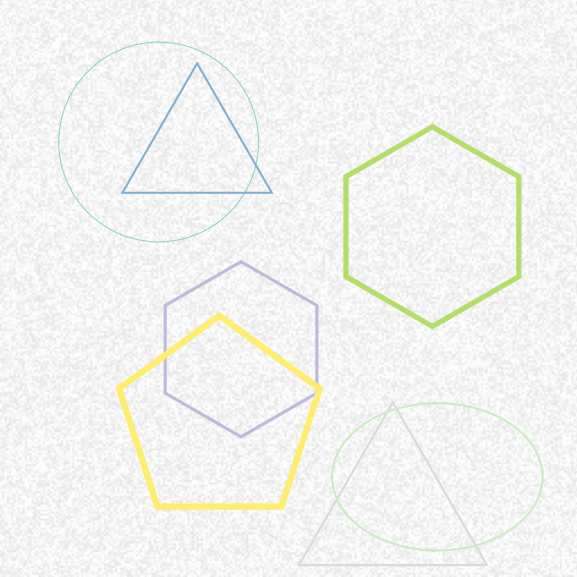[{"shape": "circle", "thickness": 0.5, "radius": 0.87, "center": [0.275, 0.753]}, {"shape": "hexagon", "thickness": 1.5, "radius": 0.76, "center": [0.417, 0.394]}, {"shape": "triangle", "thickness": 1, "radius": 0.75, "center": [0.341, 0.74]}, {"shape": "hexagon", "thickness": 2.5, "radius": 0.86, "center": [0.749, 0.607]}, {"shape": "triangle", "thickness": 1, "radius": 0.94, "center": [0.68, 0.115]}, {"shape": "oval", "thickness": 1, "radius": 0.91, "center": [0.757, 0.173]}, {"shape": "pentagon", "thickness": 3, "radius": 0.91, "center": [0.38, 0.27]}]